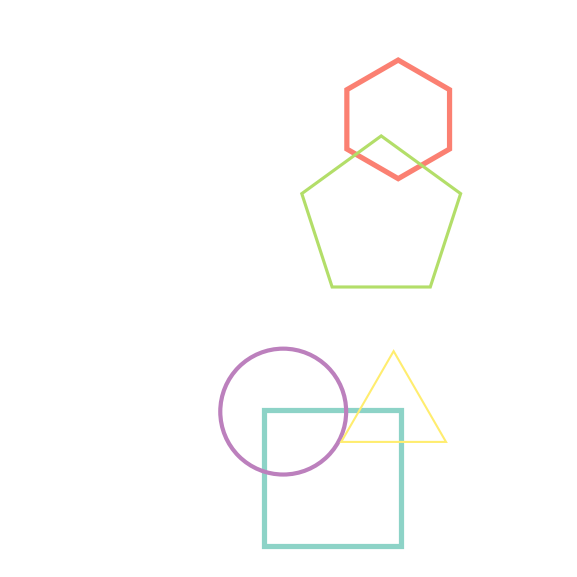[{"shape": "square", "thickness": 2.5, "radius": 0.59, "center": [0.576, 0.171]}, {"shape": "hexagon", "thickness": 2.5, "radius": 0.51, "center": [0.69, 0.792]}, {"shape": "pentagon", "thickness": 1.5, "radius": 0.72, "center": [0.66, 0.619]}, {"shape": "circle", "thickness": 2, "radius": 0.54, "center": [0.49, 0.286]}, {"shape": "triangle", "thickness": 1, "radius": 0.52, "center": [0.682, 0.286]}]